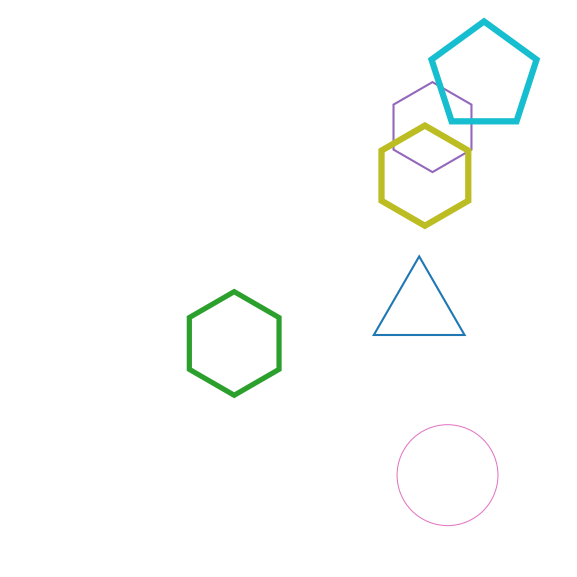[{"shape": "triangle", "thickness": 1, "radius": 0.45, "center": [0.726, 0.464]}, {"shape": "hexagon", "thickness": 2.5, "radius": 0.45, "center": [0.406, 0.404]}, {"shape": "hexagon", "thickness": 1, "radius": 0.39, "center": [0.749, 0.779]}, {"shape": "circle", "thickness": 0.5, "radius": 0.44, "center": [0.775, 0.176]}, {"shape": "hexagon", "thickness": 3, "radius": 0.43, "center": [0.736, 0.695]}, {"shape": "pentagon", "thickness": 3, "radius": 0.48, "center": [0.838, 0.866]}]